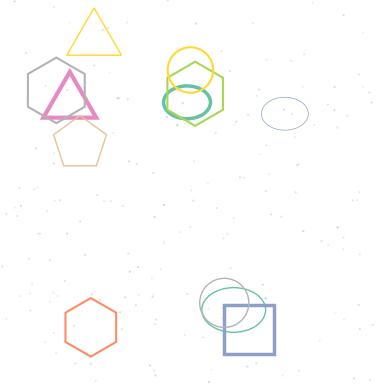[{"shape": "oval", "thickness": 2.5, "radius": 0.3, "center": [0.486, 0.734]}, {"shape": "oval", "thickness": 1, "radius": 0.41, "center": [0.607, 0.195]}, {"shape": "hexagon", "thickness": 1.5, "radius": 0.38, "center": [0.236, 0.15]}, {"shape": "square", "thickness": 2.5, "radius": 0.32, "center": [0.646, 0.144]}, {"shape": "oval", "thickness": 0.5, "radius": 0.31, "center": [0.74, 0.705]}, {"shape": "triangle", "thickness": 3, "radius": 0.4, "center": [0.181, 0.734]}, {"shape": "hexagon", "thickness": 1.5, "radius": 0.42, "center": [0.507, 0.756]}, {"shape": "triangle", "thickness": 1, "radius": 0.41, "center": [0.244, 0.898]}, {"shape": "circle", "thickness": 1.5, "radius": 0.3, "center": [0.495, 0.818]}, {"shape": "pentagon", "thickness": 1, "radius": 0.36, "center": [0.208, 0.628]}, {"shape": "circle", "thickness": 1, "radius": 0.32, "center": [0.583, 0.213]}, {"shape": "hexagon", "thickness": 1.5, "radius": 0.43, "center": [0.146, 0.765]}]